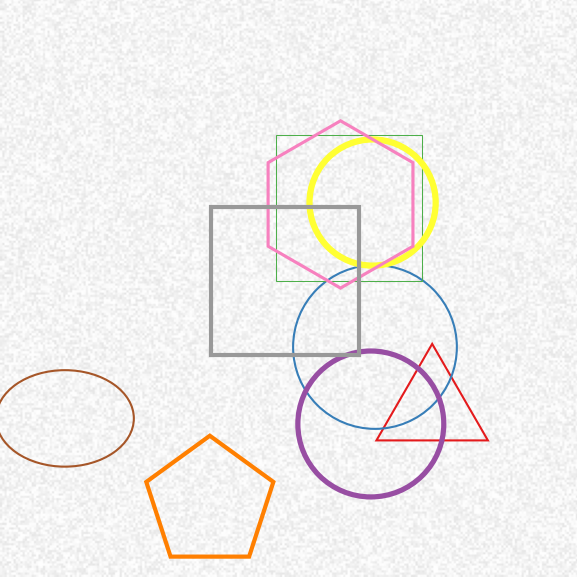[{"shape": "triangle", "thickness": 1, "radius": 0.56, "center": [0.748, 0.292]}, {"shape": "circle", "thickness": 1, "radius": 0.71, "center": [0.649, 0.398]}, {"shape": "square", "thickness": 0.5, "radius": 0.63, "center": [0.604, 0.639]}, {"shape": "circle", "thickness": 2.5, "radius": 0.63, "center": [0.642, 0.265]}, {"shape": "pentagon", "thickness": 2, "radius": 0.58, "center": [0.363, 0.129]}, {"shape": "circle", "thickness": 3, "radius": 0.55, "center": [0.645, 0.648]}, {"shape": "oval", "thickness": 1, "radius": 0.6, "center": [0.112, 0.275]}, {"shape": "hexagon", "thickness": 1.5, "radius": 0.72, "center": [0.59, 0.645]}, {"shape": "square", "thickness": 2, "radius": 0.64, "center": [0.493, 0.513]}]